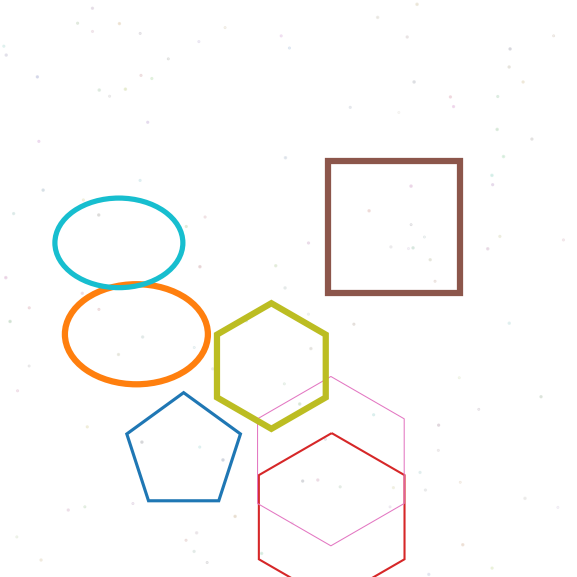[{"shape": "pentagon", "thickness": 1.5, "radius": 0.52, "center": [0.318, 0.216]}, {"shape": "oval", "thickness": 3, "radius": 0.62, "center": [0.236, 0.42]}, {"shape": "hexagon", "thickness": 1, "radius": 0.73, "center": [0.574, 0.104]}, {"shape": "square", "thickness": 3, "radius": 0.57, "center": [0.682, 0.606]}, {"shape": "hexagon", "thickness": 0.5, "radius": 0.73, "center": [0.573, 0.201]}, {"shape": "hexagon", "thickness": 3, "radius": 0.54, "center": [0.47, 0.365]}, {"shape": "oval", "thickness": 2.5, "radius": 0.55, "center": [0.206, 0.579]}]